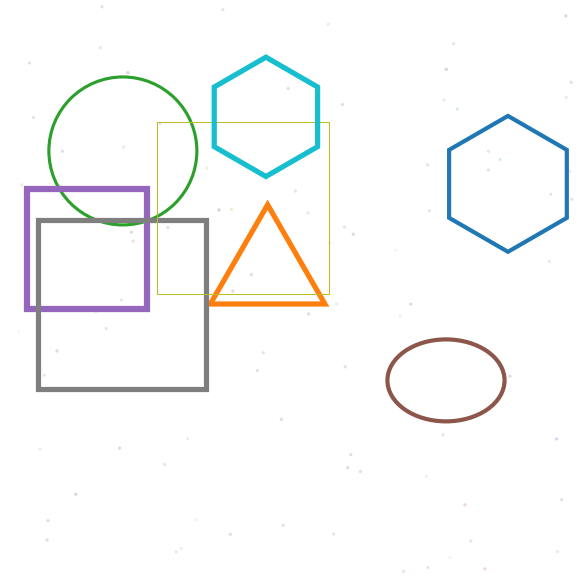[{"shape": "hexagon", "thickness": 2, "radius": 0.59, "center": [0.88, 0.681]}, {"shape": "triangle", "thickness": 2.5, "radius": 0.57, "center": [0.463, 0.53]}, {"shape": "circle", "thickness": 1.5, "radius": 0.64, "center": [0.213, 0.738]}, {"shape": "square", "thickness": 3, "radius": 0.52, "center": [0.151, 0.569]}, {"shape": "oval", "thickness": 2, "radius": 0.51, "center": [0.772, 0.34]}, {"shape": "square", "thickness": 2.5, "radius": 0.73, "center": [0.211, 0.471]}, {"shape": "square", "thickness": 0.5, "radius": 0.74, "center": [0.421, 0.639]}, {"shape": "hexagon", "thickness": 2.5, "radius": 0.52, "center": [0.46, 0.797]}]